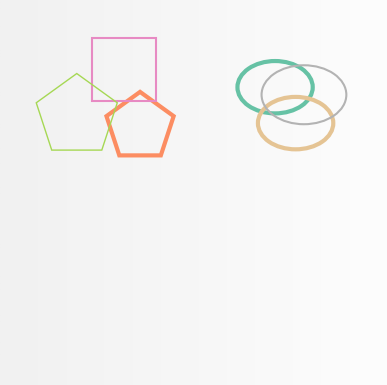[{"shape": "oval", "thickness": 3, "radius": 0.49, "center": [0.71, 0.773]}, {"shape": "pentagon", "thickness": 3, "radius": 0.46, "center": [0.361, 0.67]}, {"shape": "square", "thickness": 1.5, "radius": 0.41, "center": [0.321, 0.819]}, {"shape": "pentagon", "thickness": 1, "radius": 0.55, "center": [0.198, 0.699]}, {"shape": "oval", "thickness": 3, "radius": 0.49, "center": [0.763, 0.68]}, {"shape": "oval", "thickness": 1.5, "radius": 0.55, "center": [0.784, 0.754]}]